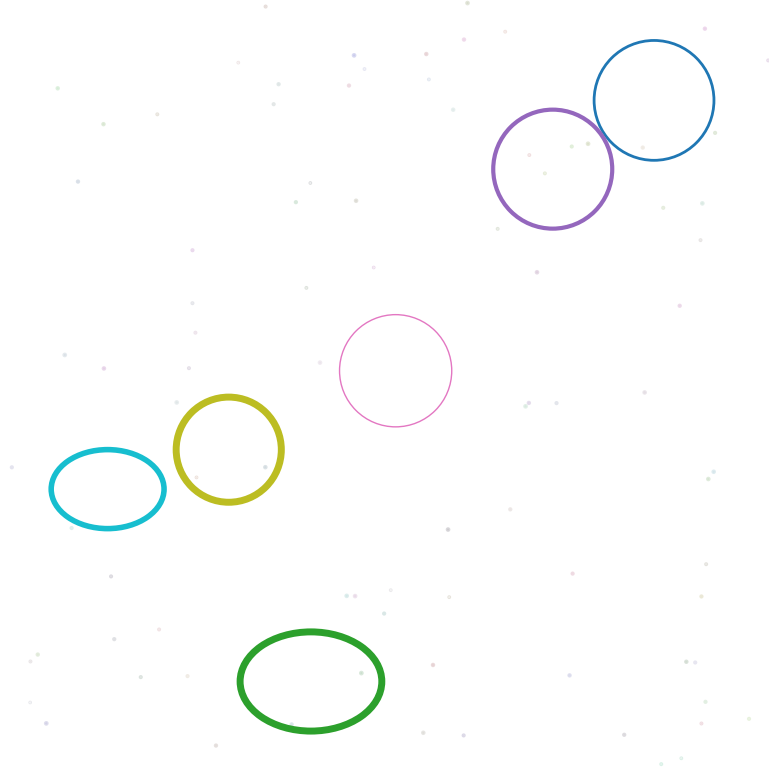[{"shape": "circle", "thickness": 1, "radius": 0.39, "center": [0.849, 0.87]}, {"shape": "oval", "thickness": 2.5, "radius": 0.46, "center": [0.404, 0.115]}, {"shape": "circle", "thickness": 1.5, "radius": 0.39, "center": [0.718, 0.78]}, {"shape": "circle", "thickness": 0.5, "radius": 0.36, "center": [0.514, 0.519]}, {"shape": "circle", "thickness": 2.5, "radius": 0.34, "center": [0.297, 0.416]}, {"shape": "oval", "thickness": 2, "radius": 0.37, "center": [0.14, 0.365]}]